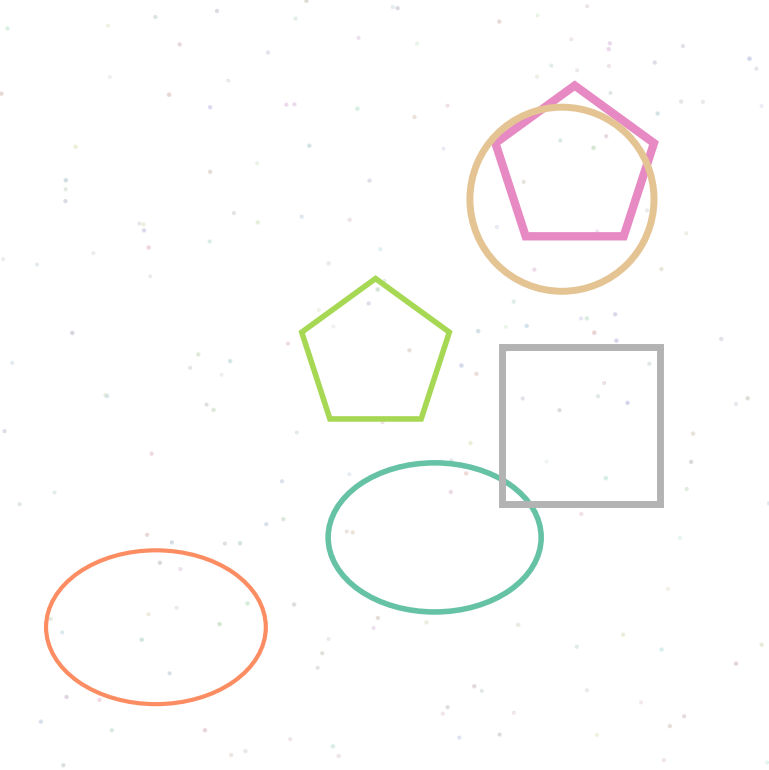[{"shape": "oval", "thickness": 2, "radius": 0.69, "center": [0.564, 0.302]}, {"shape": "oval", "thickness": 1.5, "radius": 0.71, "center": [0.203, 0.185]}, {"shape": "pentagon", "thickness": 3, "radius": 0.54, "center": [0.746, 0.781]}, {"shape": "pentagon", "thickness": 2, "radius": 0.5, "center": [0.488, 0.537]}, {"shape": "circle", "thickness": 2.5, "radius": 0.6, "center": [0.73, 0.741]}, {"shape": "square", "thickness": 2.5, "radius": 0.51, "center": [0.755, 0.447]}]